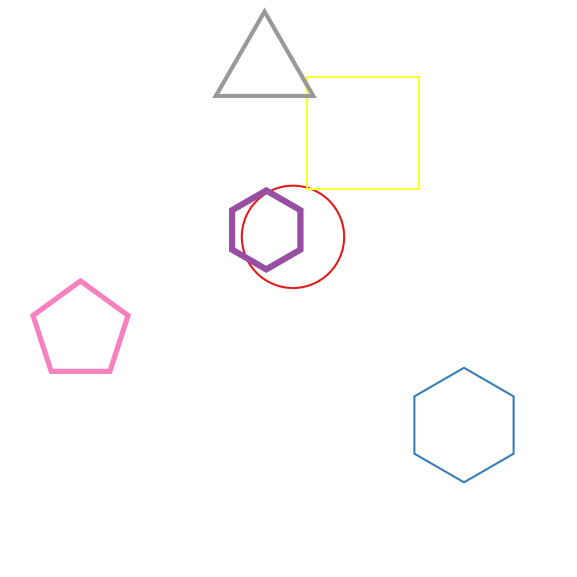[{"shape": "circle", "thickness": 1, "radius": 0.44, "center": [0.507, 0.589]}, {"shape": "hexagon", "thickness": 1, "radius": 0.5, "center": [0.803, 0.263]}, {"shape": "hexagon", "thickness": 3, "radius": 0.34, "center": [0.461, 0.601]}, {"shape": "square", "thickness": 1, "radius": 0.48, "center": [0.629, 0.769]}, {"shape": "pentagon", "thickness": 2.5, "radius": 0.43, "center": [0.139, 0.426]}, {"shape": "triangle", "thickness": 2, "radius": 0.49, "center": [0.458, 0.882]}]